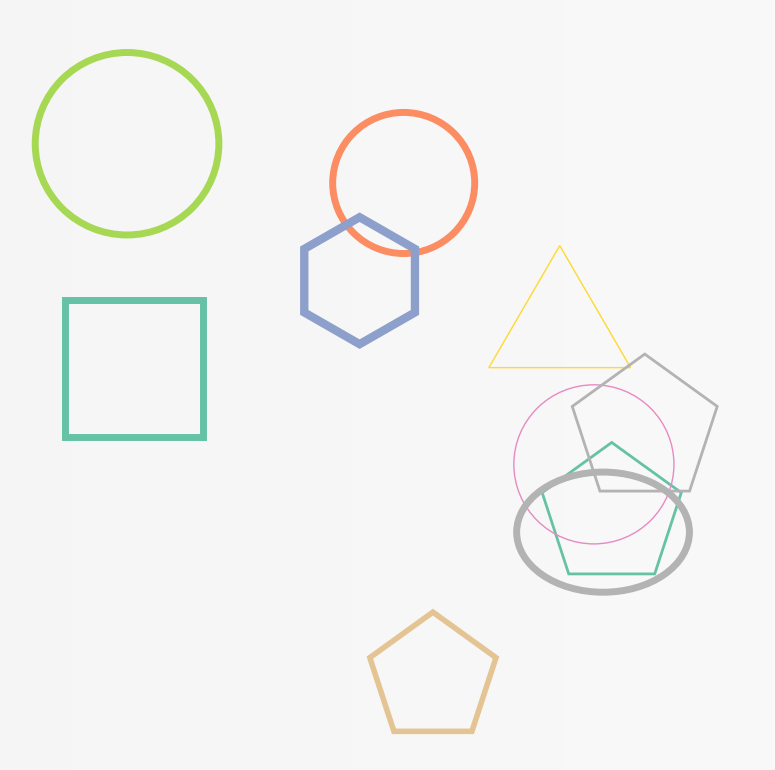[{"shape": "pentagon", "thickness": 1, "radius": 0.47, "center": [0.789, 0.331]}, {"shape": "square", "thickness": 2.5, "radius": 0.45, "center": [0.173, 0.521]}, {"shape": "circle", "thickness": 2.5, "radius": 0.46, "center": [0.521, 0.762]}, {"shape": "hexagon", "thickness": 3, "radius": 0.41, "center": [0.464, 0.635]}, {"shape": "circle", "thickness": 0.5, "radius": 0.52, "center": [0.766, 0.397]}, {"shape": "circle", "thickness": 2.5, "radius": 0.59, "center": [0.164, 0.813]}, {"shape": "triangle", "thickness": 0.5, "radius": 0.53, "center": [0.722, 0.575]}, {"shape": "pentagon", "thickness": 2, "radius": 0.43, "center": [0.559, 0.119]}, {"shape": "oval", "thickness": 2.5, "radius": 0.56, "center": [0.778, 0.309]}, {"shape": "pentagon", "thickness": 1, "radius": 0.49, "center": [0.832, 0.442]}]